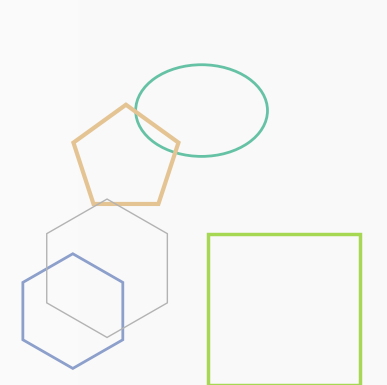[{"shape": "oval", "thickness": 2, "radius": 0.85, "center": [0.52, 0.713]}, {"shape": "hexagon", "thickness": 2, "radius": 0.74, "center": [0.188, 0.192]}, {"shape": "square", "thickness": 2.5, "radius": 0.98, "center": [0.733, 0.196]}, {"shape": "pentagon", "thickness": 3, "radius": 0.71, "center": [0.325, 0.586]}, {"shape": "hexagon", "thickness": 1, "radius": 0.9, "center": [0.276, 0.303]}]